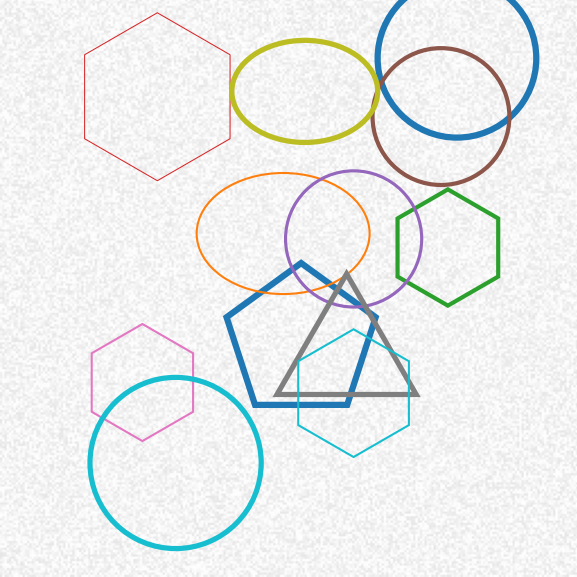[{"shape": "circle", "thickness": 3, "radius": 0.69, "center": [0.791, 0.898]}, {"shape": "pentagon", "thickness": 3, "radius": 0.68, "center": [0.521, 0.408]}, {"shape": "oval", "thickness": 1, "radius": 0.75, "center": [0.49, 0.595]}, {"shape": "hexagon", "thickness": 2, "radius": 0.5, "center": [0.776, 0.571]}, {"shape": "hexagon", "thickness": 0.5, "radius": 0.73, "center": [0.272, 0.832]}, {"shape": "circle", "thickness": 1.5, "radius": 0.59, "center": [0.612, 0.585]}, {"shape": "circle", "thickness": 2, "radius": 0.59, "center": [0.764, 0.797]}, {"shape": "hexagon", "thickness": 1, "radius": 0.51, "center": [0.247, 0.337]}, {"shape": "triangle", "thickness": 2.5, "radius": 0.7, "center": [0.6, 0.386]}, {"shape": "oval", "thickness": 2.5, "radius": 0.63, "center": [0.528, 0.841]}, {"shape": "circle", "thickness": 2.5, "radius": 0.74, "center": [0.304, 0.197]}, {"shape": "hexagon", "thickness": 1, "radius": 0.55, "center": [0.612, 0.318]}]